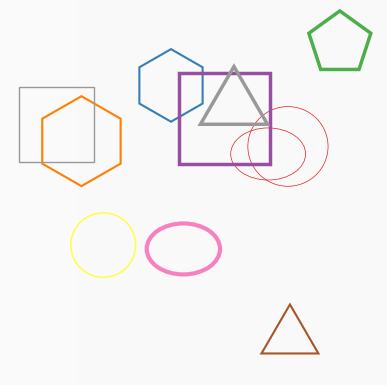[{"shape": "oval", "thickness": 0.5, "radius": 0.48, "center": [0.692, 0.6]}, {"shape": "circle", "thickness": 0.5, "radius": 0.52, "center": [0.743, 0.62]}, {"shape": "hexagon", "thickness": 1.5, "radius": 0.47, "center": [0.441, 0.778]}, {"shape": "pentagon", "thickness": 2.5, "radius": 0.42, "center": [0.877, 0.888]}, {"shape": "square", "thickness": 2.5, "radius": 0.59, "center": [0.58, 0.691]}, {"shape": "hexagon", "thickness": 1.5, "radius": 0.58, "center": [0.21, 0.633]}, {"shape": "circle", "thickness": 1, "radius": 0.42, "center": [0.266, 0.363]}, {"shape": "triangle", "thickness": 1.5, "radius": 0.42, "center": [0.748, 0.124]}, {"shape": "oval", "thickness": 3, "radius": 0.47, "center": [0.473, 0.353]}, {"shape": "triangle", "thickness": 2.5, "radius": 0.5, "center": [0.604, 0.727]}, {"shape": "square", "thickness": 1, "radius": 0.49, "center": [0.147, 0.676]}]